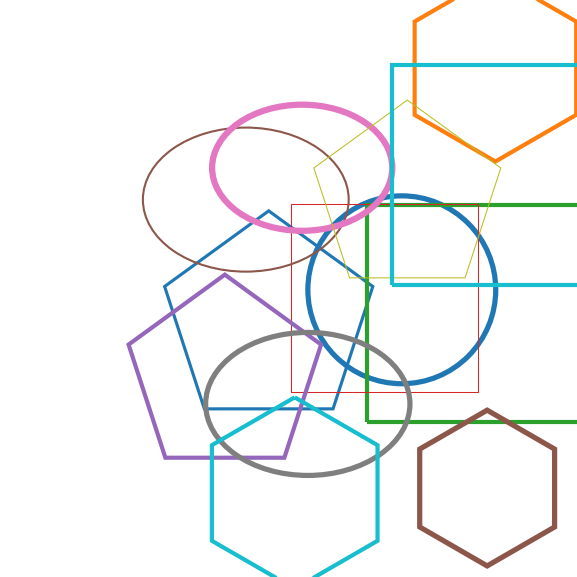[{"shape": "circle", "thickness": 2.5, "radius": 0.81, "center": [0.696, 0.497]}, {"shape": "pentagon", "thickness": 1.5, "radius": 0.95, "center": [0.465, 0.444]}, {"shape": "hexagon", "thickness": 2, "radius": 0.81, "center": [0.858, 0.881]}, {"shape": "square", "thickness": 2, "radius": 0.94, "center": [0.823, 0.457]}, {"shape": "square", "thickness": 0.5, "radius": 0.81, "center": [0.666, 0.483]}, {"shape": "pentagon", "thickness": 2, "radius": 0.88, "center": [0.389, 0.348]}, {"shape": "oval", "thickness": 1, "radius": 0.89, "center": [0.426, 0.654]}, {"shape": "hexagon", "thickness": 2.5, "radius": 0.67, "center": [0.844, 0.154]}, {"shape": "oval", "thickness": 3, "radius": 0.78, "center": [0.523, 0.709]}, {"shape": "oval", "thickness": 2.5, "radius": 0.88, "center": [0.533, 0.3]}, {"shape": "pentagon", "thickness": 0.5, "radius": 0.85, "center": [0.705, 0.656]}, {"shape": "square", "thickness": 2, "radius": 0.95, "center": [0.87, 0.696]}, {"shape": "hexagon", "thickness": 2, "radius": 0.83, "center": [0.51, 0.145]}]